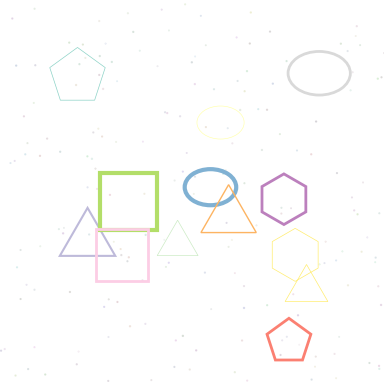[{"shape": "pentagon", "thickness": 0.5, "radius": 0.38, "center": [0.201, 0.801]}, {"shape": "oval", "thickness": 0.5, "radius": 0.31, "center": [0.573, 0.682]}, {"shape": "triangle", "thickness": 1.5, "radius": 0.42, "center": [0.227, 0.377]}, {"shape": "pentagon", "thickness": 2, "radius": 0.3, "center": [0.751, 0.113]}, {"shape": "oval", "thickness": 3, "radius": 0.33, "center": [0.547, 0.514]}, {"shape": "triangle", "thickness": 1, "radius": 0.41, "center": [0.594, 0.437]}, {"shape": "square", "thickness": 3, "radius": 0.37, "center": [0.335, 0.477]}, {"shape": "square", "thickness": 2, "radius": 0.34, "center": [0.316, 0.338]}, {"shape": "oval", "thickness": 2, "radius": 0.4, "center": [0.829, 0.81]}, {"shape": "hexagon", "thickness": 2, "radius": 0.33, "center": [0.737, 0.483]}, {"shape": "triangle", "thickness": 0.5, "radius": 0.31, "center": [0.461, 0.367]}, {"shape": "hexagon", "thickness": 0.5, "radius": 0.34, "center": [0.767, 0.338]}, {"shape": "triangle", "thickness": 0.5, "radius": 0.32, "center": [0.796, 0.249]}]